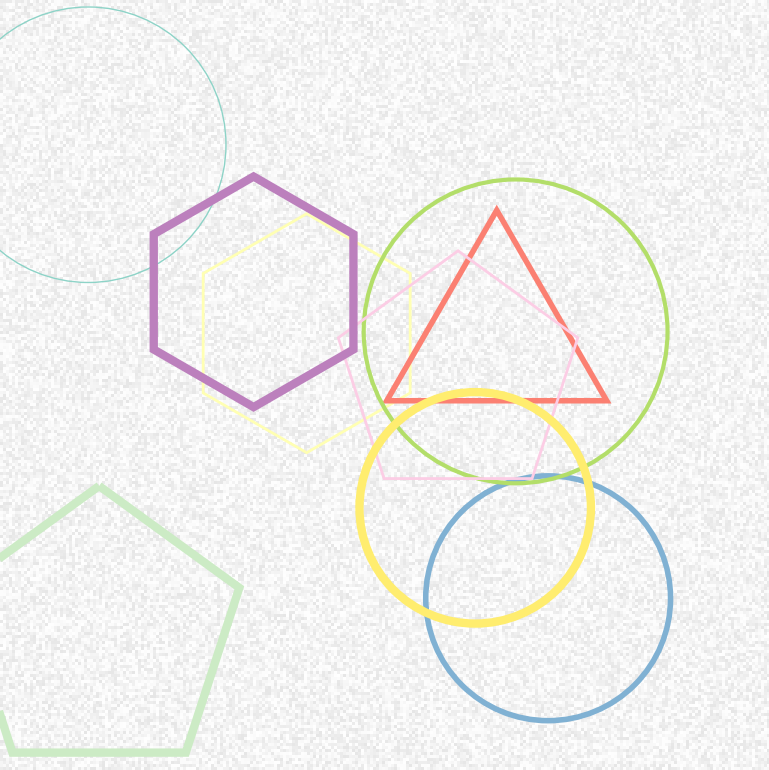[{"shape": "circle", "thickness": 0.5, "radius": 0.89, "center": [0.115, 0.812]}, {"shape": "hexagon", "thickness": 1, "radius": 0.78, "center": [0.398, 0.567]}, {"shape": "triangle", "thickness": 2, "radius": 0.82, "center": [0.645, 0.562]}, {"shape": "circle", "thickness": 2, "radius": 0.79, "center": [0.712, 0.223]}, {"shape": "circle", "thickness": 1.5, "radius": 0.99, "center": [0.67, 0.57]}, {"shape": "pentagon", "thickness": 1, "radius": 0.82, "center": [0.595, 0.511]}, {"shape": "hexagon", "thickness": 3, "radius": 0.75, "center": [0.329, 0.621]}, {"shape": "pentagon", "thickness": 3, "radius": 0.96, "center": [0.129, 0.177]}, {"shape": "circle", "thickness": 3, "radius": 0.75, "center": [0.617, 0.34]}]